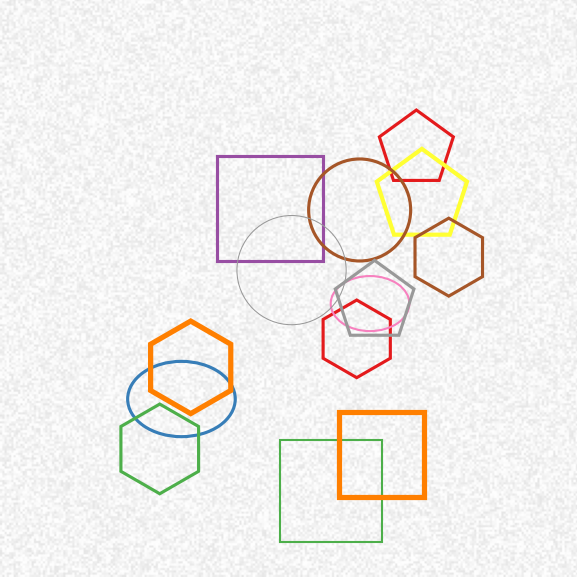[{"shape": "pentagon", "thickness": 1.5, "radius": 0.34, "center": [0.721, 0.741]}, {"shape": "hexagon", "thickness": 1.5, "radius": 0.34, "center": [0.618, 0.412]}, {"shape": "oval", "thickness": 1.5, "radius": 0.47, "center": [0.314, 0.308]}, {"shape": "square", "thickness": 1, "radius": 0.44, "center": [0.573, 0.15]}, {"shape": "hexagon", "thickness": 1.5, "radius": 0.39, "center": [0.277, 0.222]}, {"shape": "square", "thickness": 1.5, "radius": 0.46, "center": [0.468, 0.638]}, {"shape": "square", "thickness": 2.5, "radius": 0.37, "center": [0.661, 0.213]}, {"shape": "hexagon", "thickness": 2.5, "radius": 0.4, "center": [0.33, 0.363]}, {"shape": "pentagon", "thickness": 2, "radius": 0.41, "center": [0.731, 0.659]}, {"shape": "hexagon", "thickness": 1.5, "radius": 0.34, "center": [0.777, 0.554]}, {"shape": "circle", "thickness": 1.5, "radius": 0.44, "center": [0.623, 0.636]}, {"shape": "oval", "thickness": 1, "radius": 0.34, "center": [0.641, 0.473]}, {"shape": "pentagon", "thickness": 1.5, "radius": 0.36, "center": [0.649, 0.477]}, {"shape": "circle", "thickness": 0.5, "radius": 0.47, "center": [0.505, 0.531]}]